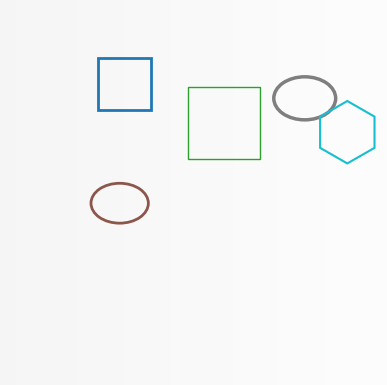[{"shape": "square", "thickness": 2, "radius": 0.34, "center": [0.321, 0.783]}, {"shape": "square", "thickness": 1, "radius": 0.47, "center": [0.578, 0.682]}, {"shape": "oval", "thickness": 2, "radius": 0.37, "center": [0.309, 0.472]}, {"shape": "oval", "thickness": 2.5, "radius": 0.4, "center": [0.786, 0.745]}, {"shape": "hexagon", "thickness": 1.5, "radius": 0.41, "center": [0.896, 0.657]}]